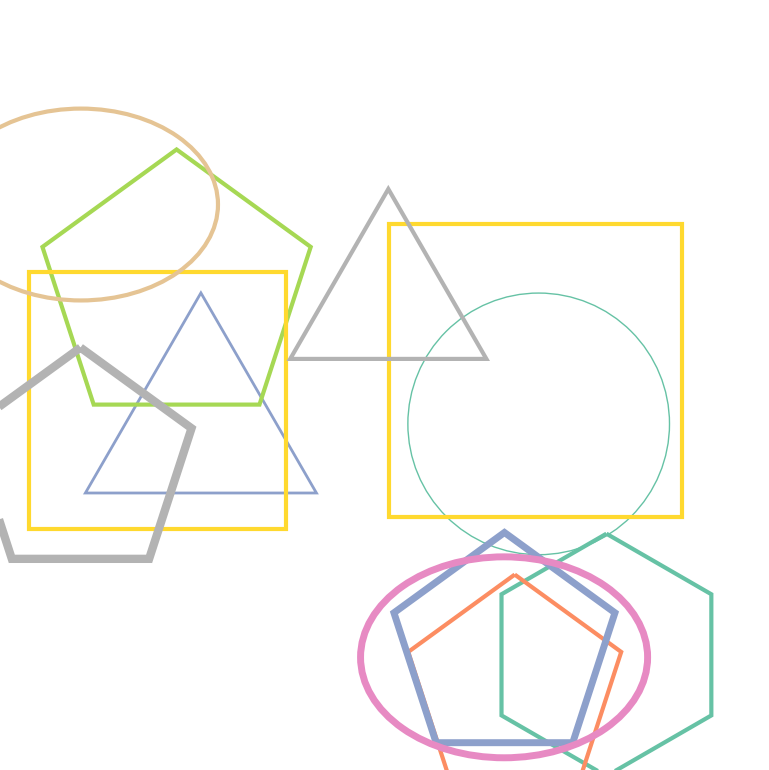[{"shape": "hexagon", "thickness": 1.5, "radius": 0.79, "center": [0.788, 0.15]}, {"shape": "circle", "thickness": 0.5, "radius": 0.85, "center": [0.7, 0.45]}, {"shape": "pentagon", "thickness": 1.5, "radius": 0.73, "center": [0.668, 0.108]}, {"shape": "pentagon", "thickness": 2.5, "radius": 0.75, "center": [0.655, 0.158]}, {"shape": "triangle", "thickness": 1, "radius": 0.87, "center": [0.261, 0.446]}, {"shape": "oval", "thickness": 2.5, "radius": 0.93, "center": [0.655, 0.146]}, {"shape": "pentagon", "thickness": 1.5, "radius": 0.92, "center": [0.229, 0.623]}, {"shape": "square", "thickness": 1.5, "radius": 0.95, "center": [0.695, 0.519]}, {"shape": "square", "thickness": 1.5, "radius": 0.83, "center": [0.205, 0.48]}, {"shape": "oval", "thickness": 1.5, "radius": 0.89, "center": [0.105, 0.734]}, {"shape": "triangle", "thickness": 1.5, "radius": 0.74, "center": [0.504, 0.607]}, {"shape": "pentagon", "thickness": 3, "radius": 0.76, "center": [0.105, 0.397]}]